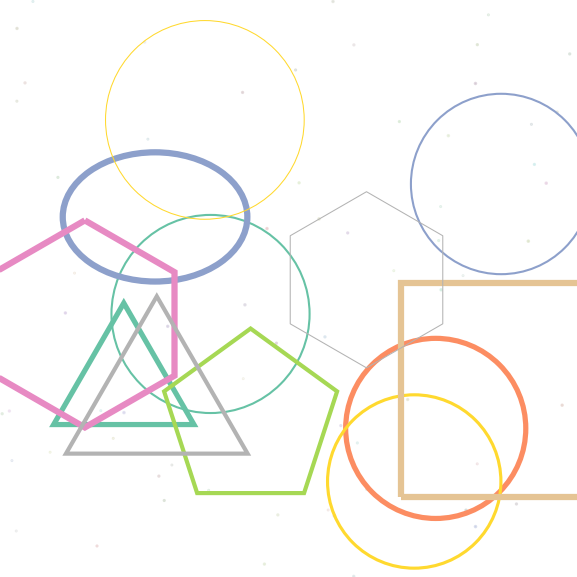[{"shape": "triangle", "thickness": 2.5, "radius": 0.7, "center": [0.214, 0.334]}, {"shape": "circle", "thickness": 1, "radius": 0.86, "center": [0.365, 0.455]}, {"shape": "circle", "thickness": 2.5, "radius": 0.78, "center": [0.754, 0.257]}, {"shape": "circle", "thickness": 1, "radius": 0.78, "center": [0.868, 0.681]}, {"shape": "oval", "thickness": 3, "radius": 0.8, "center": [0.268, 0.624]}, {"shape": "hexagon", "thickness": 3, "radius": 0.9, "center": [0.147, 0.438]}, {"shape": "pentagon", "thickness": 2, "radius": 0.79, "center": [0.434, 0.273]}, {"shape": "circle", "thickness": 0.5, "radius": 0.86, "center": [0.355, 0.792]}, {"shape": "circle", "thickness": 1.5, "radius": 0.75, "center": [0.717, 0.165]}, {"shape": "square", "thickness": 3, "radius": 0.93, "center": [0.879, 0.323]}, {"shape": "hexagon", "thickness": 0.5, "radius": 0.76, "center": [0.635, 0.515]}, {"shape": "triangle", "thickness": 2, "radius": 0.91, "center": [0.271, 0.304]}]